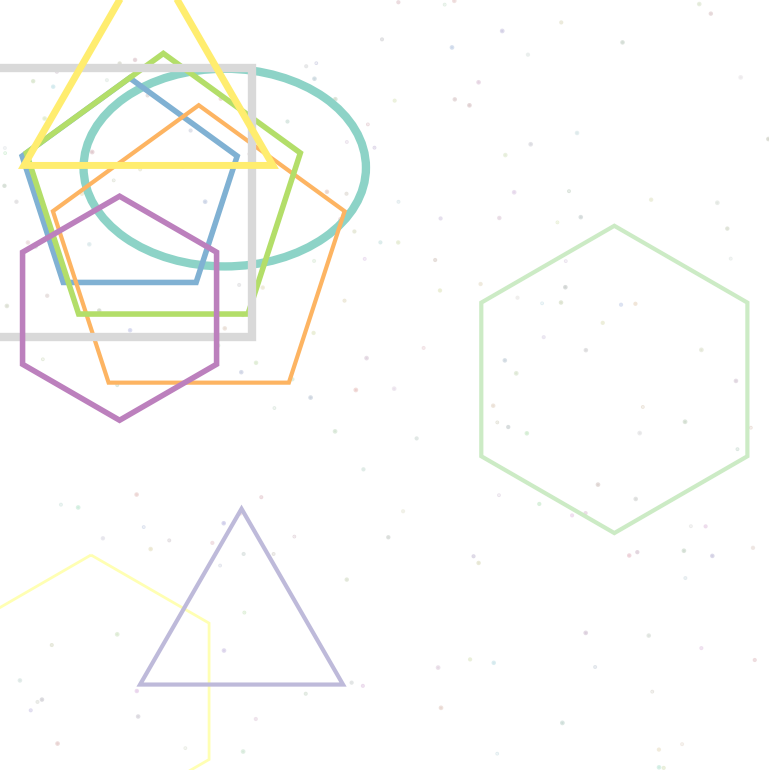[{"shape": "oval", "thickness": 3, "radius": 0.92, "center": [0.292, 0.782]}, {"shape": "hexagon", "thickness": 1, "radius": 0.89, "center": [0.118, 0.102]}, {"shape": "triangle", "thickness": 1.5, "radius": 0.76, "center": [0.314, 0.187]}, {"shape": "pentagon", "thickness": 2, "radius": 0.73, "center": [0.168, 0.752]}, {"shape": "pentagon", "thickness": 1.5, "radius": 1.0, "center": [0.258, 0.664]}, {"shape": "pentagon", "thickness": 2, "radius": 0.94, "center": [0.212, 0.744]}, {"shape": "square", "thickness": 3, "radius": 0.87, "center": [0.153, 0.737]}, {"shape": "hexagon", "thickness": 2, "radius": 0.73, "center": [0.155, 0.6]}, {"shape": "hexagon", "thickness": 1.5, "radius": 1.0, "center": [0.798, 0.507]}, {"shape": "triangle", "thickness": 2.5, "radius": 0.93, "center": [0.193, 0.878]}]